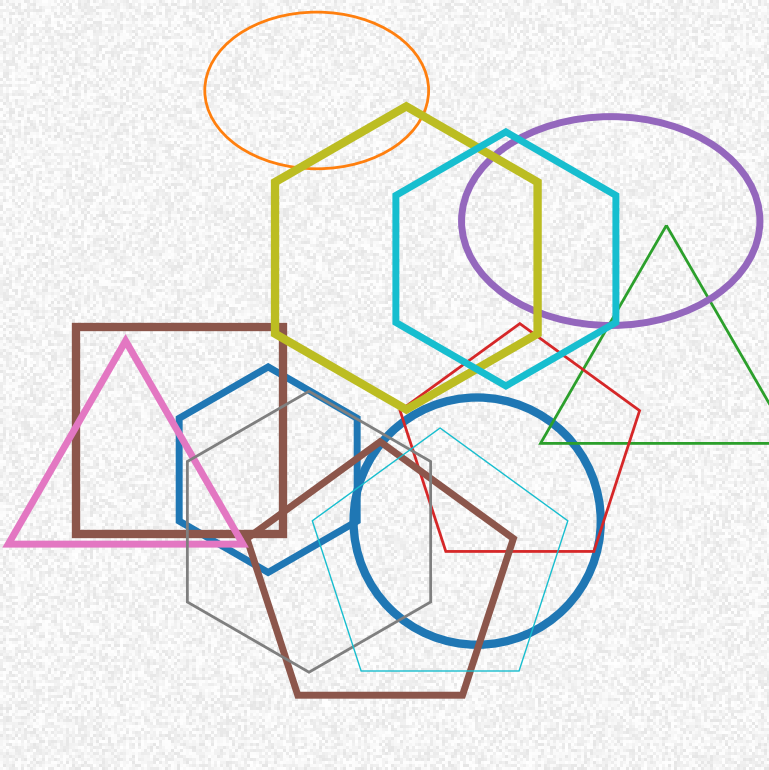[{"shape": "circle", "thickness": 3, "radius": 0.8, "center": [0.62, 0.323]}, {"shape": "hexagon", "thickness": 2.5, "radius": 0.67, "center": [0.348, 0.39]}, {"shape": "oval", "thickness": 1, "radius": 0.73, "center": [0.411, 0.883]}, {"shape": "triangle", "thickness": 1, "radius": 0.94, "center": [0.865, 0.519]}, {"shape": "pentagon", "thickness": 1, "radius": 0.82, "center": [0.675, 0.416]}, {"shape": "oval", "thickness": 2.5, "radius": 0.97, "center": [0.793, 0.713]}, {"shape": "square", "thickness": 3, "radius": 0.67, "center": [0.233, 0.441]}, {"shape": "pentagon", "thickness": 2.5, "radius": 0.91, "center": [0.494, 0.244]}, {"shape": "triangle", "thickness": 2.5, "radius": 0.88, "center": [0.163, 0.381]}, {"shape": "hexagon", "thickness": 1, "radius": 0.91, "center": [0.401, 0.309]}, {"shape": "hexagon", "thickness": 3, "radius": 0.98, "center": [0.528, 0.665]}, {"shape": "pentagon", "thickness": 0.5, "radius": 0.87, "center": [0.572, 0.27]}, {"shape": "hexagon", "thickness": 2.5, "radius": 0.82, "center": [0.657, 0.664]}]